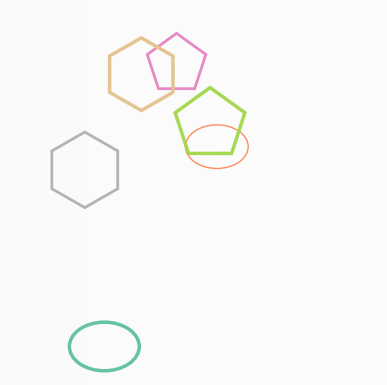[{"shape": "oval", "thickness": 2.5, "radius": 0.45, "center": [0.269, 0.1]}, {"shape": "oval", "thickness": 1, "radius": 0.4, "center": [0.56, 0.619]}, {"shape": "pentagon", "thickness": 2, "radius": 0.4, "center": [0.456, 0.834]}, {"shape": "pentagon", "thickness": 2.5, "radius": 0.47, "center": [0.542, 0.678]}, {"shape": "hexagon", "thickness": 2.5, "radius": 0.47, "center": [0.365, 0.807]}, {"shape": "hexagon", "thickness": 2, "radius": 0.49, "center": [0.219, 0.559]}]